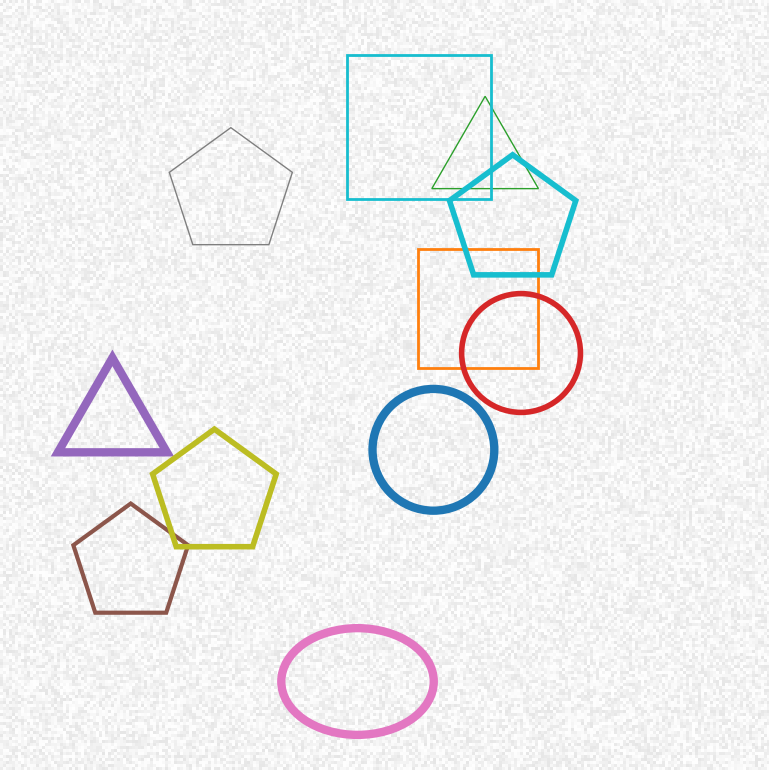[{"shape": "circle", "thickness": 3, "radius": 0.4, "center": [0.563, 0.416]}, {"shape": "square", "thickness": 1, "radius": 0.39, "center": [0.621, 0.599]}, {"shape": "triangle", "thickness": 0.5, "radius": 0.4, "center": [0.63, 0.795]}, {"shape": "circle", "thickness": 2, "radius": 0.39, "center": [0.677, 0.542]}, {"shape": "triangle", "thickness": 3, "radius": 0.41, "center": [0.146, 0.453]}, {"shape": "pentagon", "thickness": 1.5, "radius": 0.39, "center": [0.17, 0.268]}, {"shape": "oval", "thickness": 3, "radius": 0.5, "center": [0.464, 0.115]}, {"shape": "pentagon", "thickness": 0.5, "radius": 0.42, "center": [0.3, 0.75]}, {"shape": "pentagon", "thickness": 2, "radius": 0.42, "center": [0.278, 0.358]}, {"shape": "square", "thickness": 1, "radius": 0.47, "center": [0.544, 0.835]}, {"shape": "pentagon", "thickness": 2, "radius": 0.43, "center": [0.666, 0.713]}]